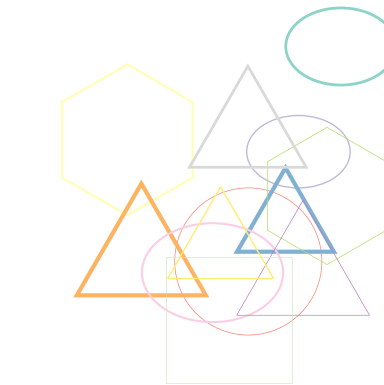[{"shape": "oval", "thickness": 2, "radius": 0.72, "center": [0.885, 0.879]}, {"shape": "hexagon", "thickness": 1.5, "radius": 0.98, "center": [0.331, 0.637]}, {"shape": "oval", "thickness": 1, "radius": 0.67, "center": [0.775, 0.606]}, {"shape": "circle", "thickness": 0.5, "radius": 0.96, "center": [0.645, 0.321]}, {"shape": "triangle", "thickness": 3, "radius": 0.73, "center": [0.742, 0.419]}, {"shape": "triangle", "thickness": 3, "radius": 0.97, "center": [0.367, 0.33]}, {"shape": "hexagon", "thickness": 0.5, "radius": 0.89, "center": [0.849, 0.491]}, {"shape": "oval", "thickness": 1.5, "radius": 0.92, "center": [0.552, 0.292]}, {"shape": "triangle", "thickness": 2, "radius": 0.88, "center": [0.644, 0.653]}, {"shape": "triangle", "thickness": 0.5, "radius": 1.0, "center": [0.787, 0.281]}, {"shape": "square", "thickness": 0.5, "radius": 0.81, "center": [0.595, 0.169]}, {"shape": "triangle", "thickness": 1, "radius": 0.79, "center": [0.573, 0.356]}]